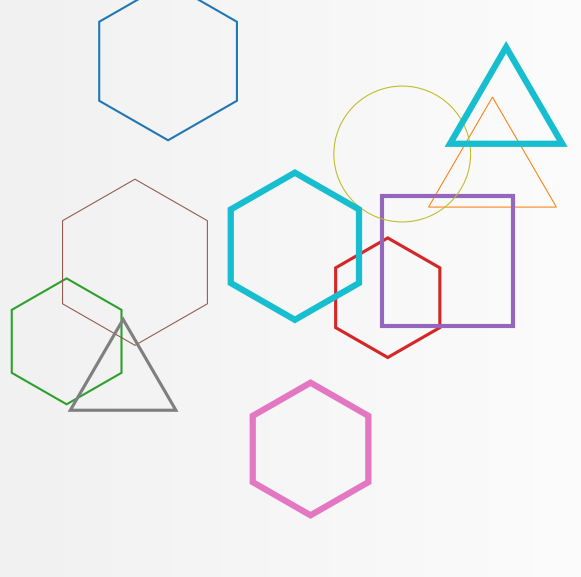[{"shape": "hexagon", "thickness": 1, "radius": 0.68, "center": [0.289, 0.893]}, {"shape": "triangle", "thickness": 0.5, "radius": 0.64, "center": [0.847, 0.704]}, {"shape": "hexagon", "thickness": 1, "radius": 0.54, "center": [0.115, 0.408]}, {"shape": "hexagon", "thickness": 1.5, "radius": 0.52, "center": [0.667, 0.484]}, {"shape": "square", "thickness": 2, "radius": 0.56, "center": [0.77, 0.546]}, {"shape": "hexagon", "thickness": 0.5, "radius": 0.72, "center": [0.232, 0.545]}, {"shape": "hexagon", "thickness": 3, "radius": 0.57, "center": [0.534, 0.222]}, {"shape": "triangle", "thickness": 1.5, "radius": 0.52, "center": [0.212, 0.341]}, {"shape": "circle", "thickness": 0.5, "radius": 0.59, "center": [0.692, 0.732]}, {"shape": "triangle", "thickness": 3, "radius": 0.56, "center": [0.871, 0.806]}, {"shape": "hexagon", "thickness": 3, "radius": 0.64, "center": [0.507, 0.573]}]